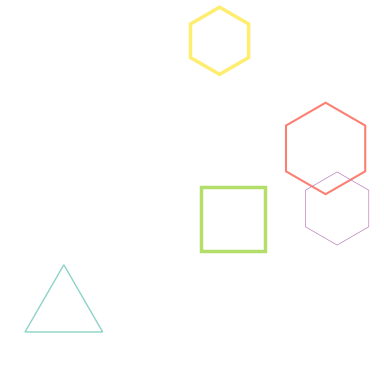[{"shape": "triangle", "thickness": 1, "radius": 0.58, "center": [0.166, 0.196]}, {"shape": "hexagon", "thickness": 1.5, "radius": 0.59, "center": [0.846, 0.614]}, {"shape": "square", "thickness": 2.5, "radius": 0.42, "center": [0.605, 0.431]}, {"shape": "hexagon", "thickness": 0.5, "radius": 0.47, "center": [0.876, 0.458]}, {"shape": "hexagon", "thickness": 2.5, "radius": 0.44, "center": [0.57, 0.894]}]